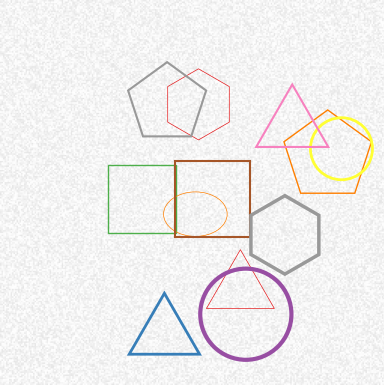[{"shape": "hexagon", "thickness": 0.5, "radius": 0.46, "center": [0.516, 0.729]}, {"shape": "triangle", "thickness": 0.5, "radius": 0.51, "center": [0.624, 0.25]}, {"shape": "triangle", "thickness": 2, "radius": 0.53, "center": [0.427, 0.133]}, {"shape": "square", "thickness": 1, "radius": 0.44, "center": [0.369, 0.483]}, {"shape": "circle", "thickness": 3, "radius": 0.59, "center": [0.639, 0.184]}, {"shape": "oval", "thickness": 0.5, "radius": 0.41, "center": [0.507, 0.444]}, {"shape": "pentagon", "thickness": 1, "radius": 0.6, "center": [0.851, 0.595]}, {"shape": "circle", "thickness": 2, "radius": 0.4, "center": [0.887, 0.614]}, {"shape": "square", "thickness": 1.5, "radius": 0.49, "center": [0.552, 0.483]}, {"shape": "triangle", "thickness": 1.5, "radius": 0.54, "center": [0.759, 0.672]}, {"shape": "hexagon", "thickness": 2.5, "radius": 0.51, "center": [0.74, 0.39]}, {"shape": "pentagon", "thickness": 1.5, "radius": 0.53, "center": [0.434, 0.732]}]